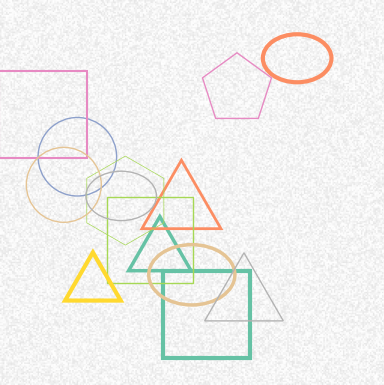[{"shape": "square", "thickness": 3, "radius": 0.56, "center": [0.536, 0.183]}, {"shape": "triangle", "thickness": 2.5, "radius": 0.47, "center": [0.415, 0.344]}, {"shape": "oval", "thickness": 3, "radius": 0.45, "center": [0.772, 0.849]}, {"shape": "triangle", "thickness": 2, "radius": 0.59, "center": [0.471, 0.465]}, {"shape": "circle", "thickness": 1, "radius": 0.51, "center": [0.201, 0.593]}, {"shape": "pentagon", "thickness": 1, "radius": 0.47, "center": [0.616, 0.769]}, {"shape": "square", "thickness": 1.5, "radius": 0.57, "center": [0.112, 0.703]}, {"shape": "square", "thickness": 1, "radius": 0.56, "center": [0.39, 0.376]}, {"shape": "hexagon", "thickness": 0.5, "radius": 0.58, "center": [0.326, 0.479]}, {"shape": "triangle", "thickness": 3, "radius": 0.42, "center": [0.241, 0.261]}, {"shape": "circle", "thickness": 1, "radius": 0.49, "center": [0.166, 0.52]}, {"shape": "oval", "thickness": 2.5, "radius": 0.56, "center": [0.498, 0.286]}, {"shape": "oval", "thickness": 1, "radius": 0.46, "center": [0.315, 0.491]}, {"shape": "triangle", "thickness": 1, "radius": 0.59, "center": [0.634, 0.225]}]